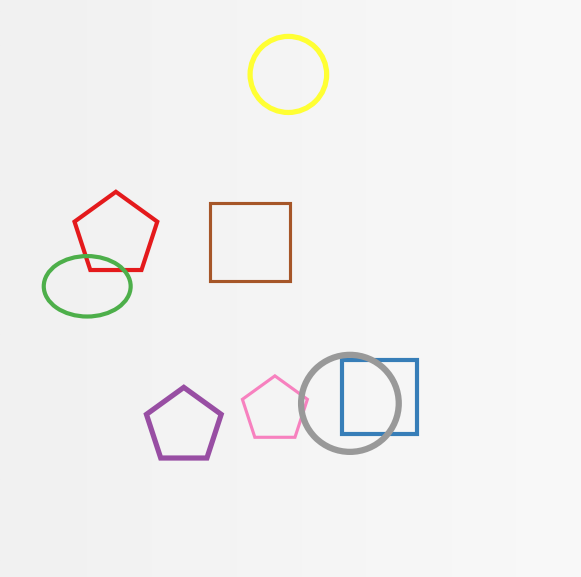[{"shape": "pentagon", "thickness": 2, "radius": 0.37, "center": [0.199, 0.592]}, {"shape": "square", "thickness": 2, "radius": 0.32, "center": [0.653, 0.312]}, {"shape": "oval", "thickness": 2, "radius": 0.37, "center": [0.15, 0.503]}, {"shape": "pentagon", "thickness": 2.5, "radius": 0.34, "center": [0.316, 0.261]}, {"shape": "circle", "thickness": 2.5, "radius": 0.33, "center": [0.496, 0.87]}, {"shape": "square", "thickness": 1.5, "radius": 0.34, "center": [0.43, 0.58]}, {"shape": "pentagon", "thickness": 1.5, "radius": 0.29, "center": [0.473, 0.289]}, {"shape": "circle", "thickness": 3, "radius": 0.42, "center": [0.602, 0.301]}]